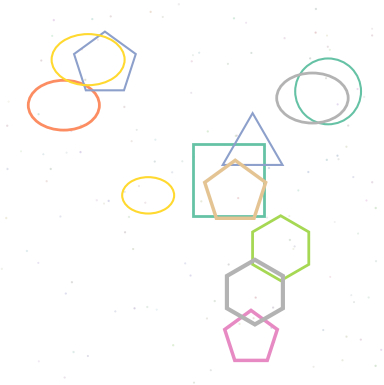[{"shape": "circle", "thickness": 1.5, "radius": 0.43, "center": [0.852, 0.763]}, {"shape": "square", "thickness": 2, "radius": 0.46, "center": [0.594, 0.532]}, {"shape": "oval", "thickness": 2, "radius": 0.46, "center": [0.166, 0.727]}, {"shape": "pentagon", "thickness": 1.5, "radius": 0.42, "center": [0.272, 0.834]}, {"shape": "triangle", "thickness": 1.5, "radius": 0.45, "center": [0.656, 0.616]}, {"shape": "pentagon", "thickness": 2.5, "radius": 0.36, "center": [0.652, 0.122]}, {"shape": "hexagon", "thickness": 2, "radius": 0.42, "center": [0.729, 0.355]}, {"shape": "oval", "thickness": 1.5, "radius": 0.47, "center": [0.229, 0.845]}, {"shape": "oval", "thickness": 1.5, "radius": 0.34, "center": [0.385, 0.493]}, {"shape": "pentagon", "thickness": 2.5, "radius": 0.42, "center": [0.611, 0.5]}, {"shape": "oval", "thickness": 2, "radius": 0.46, "center": [0.812, 0.745]}, {"shape": "hexagon", "thickness": 3, "radius": 0.42, "center": [0.662, 0.241]}]